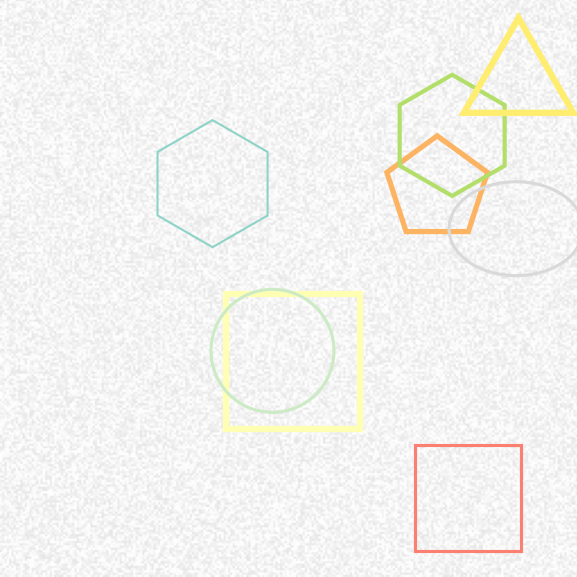[{"shape": "hexagon", "thickness": 1, "radius": 0.55, "center": [0.368, 0.681]}, {"shape": "square", "thickness": 3, "radius": 0.58, "center": [0.507, 0.373]}, {"shape": "square", "thickness": 1.5, "radius": 0.46, "center": [0.81, 0.137]}, {"shape": "pentagon", "thickness": 2.5, "radius": 0.46, "center": [0.757, 0.672]}, {"shape": "hexagon", "thickness": 2, "radius": 0.52, "center": [0.783, 0.765]}, {"shape": "oval", "thickness": 1.5, "radius": 0.58, "center": [0.894, 0.603]}, {"shape": "circle", "thickness": 1.5, "radius": 0.53, "center": [0.472, 0.392]}, {"shape": "triangle", "thickness": 3, "radius": 0.55, "center": [0.898, 0.859]}]